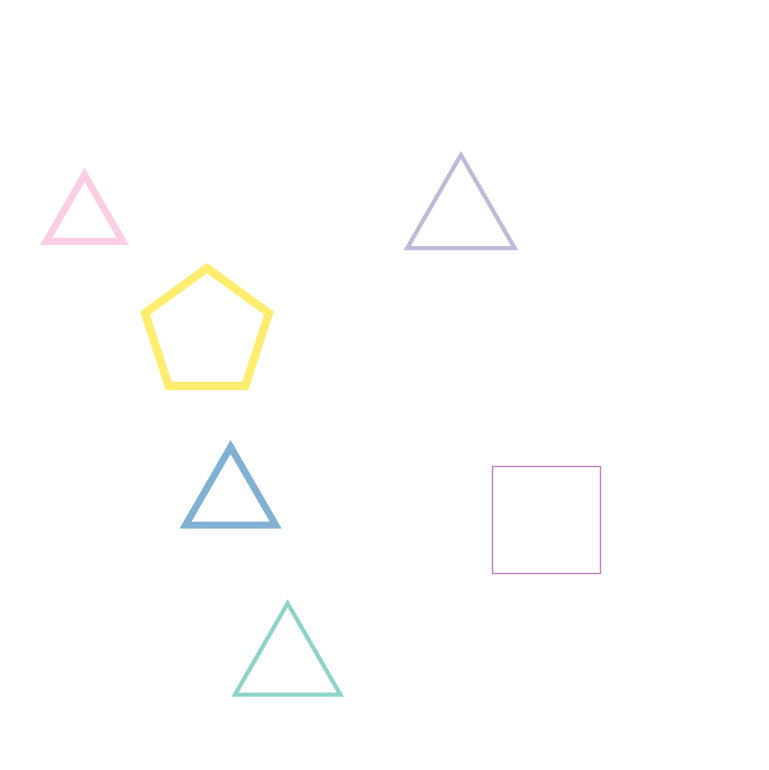[{"shape": "triangle", "thickness": 1.5, "radius": 0.4, "center": [0.374, 0.137]}, {"shape": "triangle", "thickness": 1.5, "radius": 0.4, "center": [0.599, 0.718]}, {"shape": "triangle", "thickness": 2.5, "radius": 0.34, "center": [0.299, 0.352]}, {"shape": "triangle", "thickness": 2.5, "radius": 0.29, "center": [0.11, 0.715]}, {"shape": "square", "thickness": 0.5, "radius": 0.35, "center": [0.709, 0.325]}, {"shape": "pentagon", "thickness": 3, "radius": 0.42, "center": [0.269, 0.567]}]